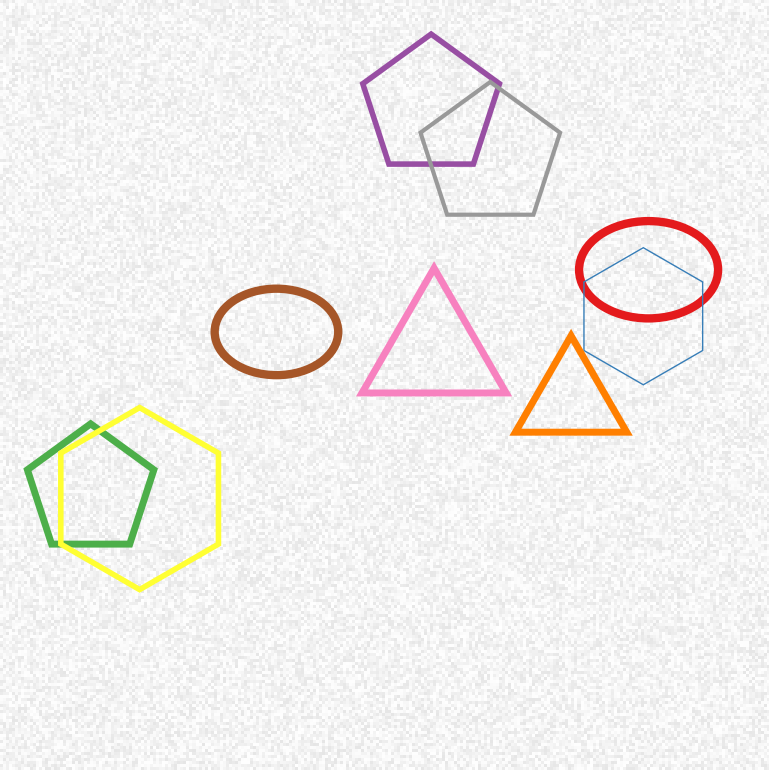[{"shape": "oval", "thickness": 3, "radius": 0.45, "center": [0.842, 0.65]}, {"shape": "hexagon", "thickness": 0.5, "radius": 0.45, "center": [0.835, 0.589]}, {"shape": "pentagon", "thickness": 2.5, "radius": 0.43, "center": [0.118, 0.363]}, {"shape": "pentagon", "thickness": 2, "radius": 0.47, "center": [0.56, 0.862]}, {"shape": "triangle", "thickness": 2.5, "radius": 0.42, "center": [0.742, 0.48]}, {"shape": "hexagon", "thickness": 2, "radius": 0.59, "center": [0.181, 0.352]}, {"shape": "oval", "thickness": 3, "radius": 0.4, "center": [0.359, 0.569]}, {"shape": "triangle", "thickness": 2.5, "radius": 0.54, "center": [0.564, 0.544]}, {"shape": "pentagon", "thickness": 1.5, "radius": 0.48, "center": [0.637, 0.798]}]